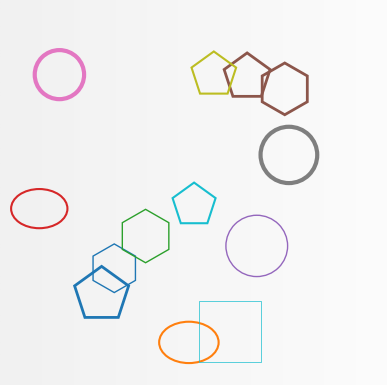[{"shape": "pentagon", "thickness": 2, "radius": 0.37, "center": [0.262, 0.235]}, {"shape": "hexagon", "thickness": 1, "radius": 0.32, "center": [0.295, 0.303]}, {"shape": "oval", "thickness": 1.5, "radius": 0.38, "center": [0.487, 0.111]}, {"shape": "hexagon", "thickness": 1, "radius": 0.35, "center": [0.376, 0.387]}, {"shape": "oval", "thickness": 1.5, "radius": 0.36, "center": [0.101, 0.458]}, {"shape": "circle", "thickness": 1, "radius": 0.4, "center": [0.663, 0.361]}, {"shape": "hexagon", "thickness": 2, "radius": 0.34, "center": [0.735, 0.769]}, {"shape": "pentagon", "thickness": 2, "radius": 0.31, "center": [0.638, 0.8]}, {"shape": "circle", "thickness": 3, "radius": 0.32, "center": [0.153, 0.806]}, {"shape": "circle", "thickness": 3, "radius": 0.37, "center": [0.746, 0.598]}, {"shape": "pentagon", "thickness": 1.5, "radius": 0.3, "center": [0.552, 0.806]}, {"shape": "pentagon", "thickness": 1.5, "radius": 0.29, "center": [0.501, 0.467]}, {"shape": "square", "thickness": 0.5, "radius": 0.4, "center": [0.593, 0.139]}]